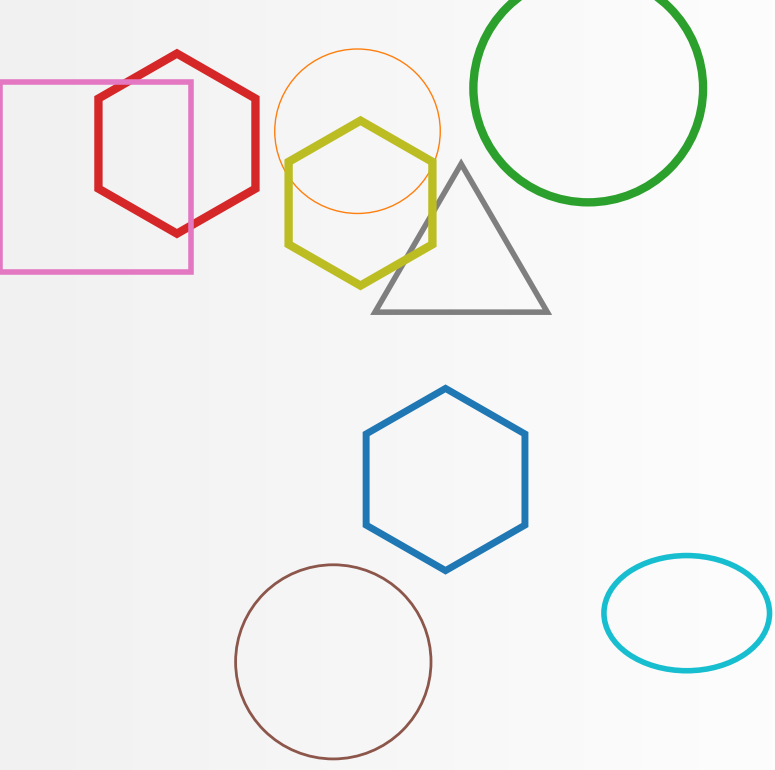[{"shape": "hexagon", "thickness": 2.5, "radius": 0.59, "center": [0.575, 0.377]}, {"shape": "circle", "thickness": 0.5, "radius": 0.53, "center": [0.461, 0.83]}, {"shape": "circle", "thickness": 3, "radius": 0.74, "center": [0.759, 0.885]}, {"shape": "hexagon", "thickness": 3, "radius": 0.58, "center": [0.228, 0.814]}, {"shape": "circle", "thickness": 1, "radius": 0.63, "center": [0.43, 0.14]}, {"shape": "square", "thickness": 2, "radius": 0.61, "center": [0.123, 0.77]}, {"shape": "triangle", "thickness": 2, "radius": 0.64, "center": [0.595, 0.659]}, {"shape": "hexagon", "thickness": 3, "radius": 0.54, "center": [0.465, 0.736]}, {"shape": "oval", "thickness": 2, "radius": 0.53, "center": [0.886, 0.204]}]